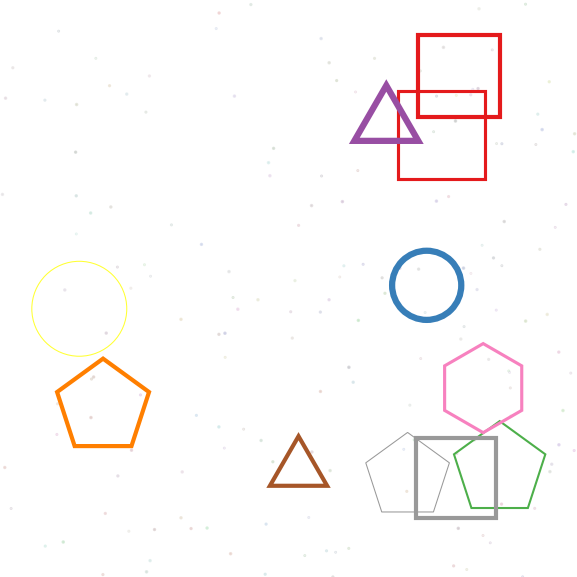[{"shape": "square", "thickness": 2, "radius": 0.36, "center": [0.795, 0.868]}, {"shape": "square", "thickness": 1.5, "radius": 0.38, "center": [0.764, 0.765]}, {"shape": "circle", "thickness": 3, "radius": 0.3, "center": [0.739, 0.505]}, {"shape": "pentagon", "thickness": 1, "radius": 0.42, "center": [0.865, 0.187]}, {"shape": "triangle", "thickness": 3, "radius": 0.32, "center": [0.669, 0.787]}, {"shape": "pentagon", "thickness": 2, "radius": 0.42, "center": [0.178, 0.294]}, {"shape": "circle", "thickness": 0.5, "radius": 0.41, "center": [0.137, 0.464]}, {"shape": "triangle", "thickness": 2, "radius": 0.29, "center": [0.517, 0.187]}, {"shape": "hexagon", "thickness": 1.5, "radius": 0.39, "center": [0.837, 0.327]}, {"shape": "square", "thickness": 2, "radius": 0.35, "center": [0.789, 0.171]}, {"shape": "pentagon", "thickness": 0.5, "radius": 0.38, "center": [0.706, 0.174]}]